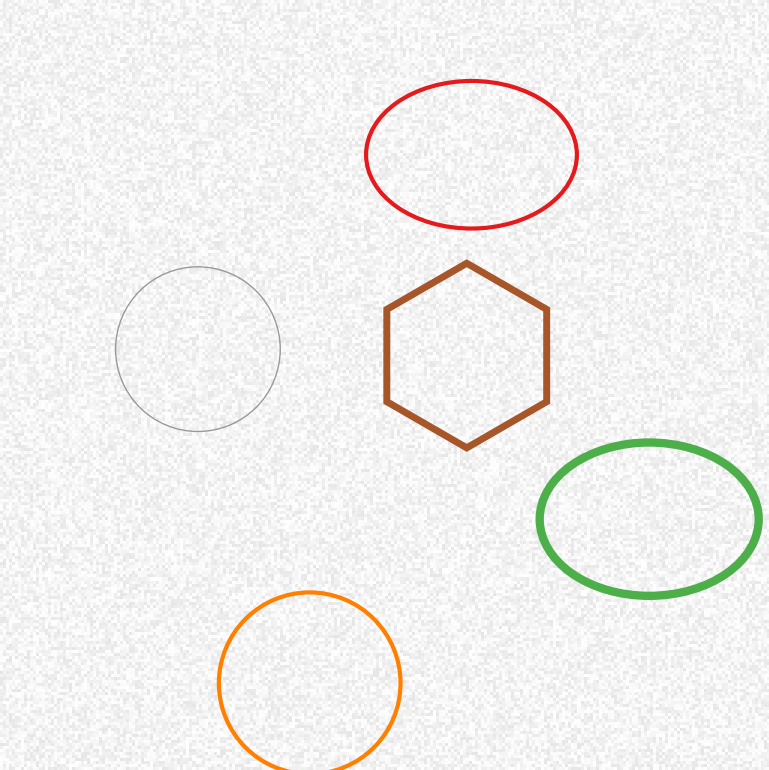[{"shape": "oval", "thickness": 1.5, "radius": 0.68, "center": [0.612, 0.799]}, {"shape": "oval", "thickness": 3, "radius": 0.71, "center": [0.843, 0.326]}, {"shape": "circle", "thickness": 1.5, "radius": 0.59, "center": [0.402, 0.113]}, {"shape": "hexagon", "thickness": 2.5, "radius": 0.6, "center": [0.606, 0.538]}, {"shape": "circle", "thickness": 0.5, "radius": 0.53, "center": [0.257, 0.547]}]